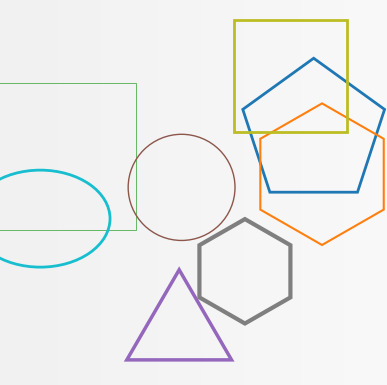[{"shape": "pentagon", "thickness": 2, "radius": 0.96, "center": [0.809, 0.656]}, {"shape": "hexagon", "thickness": 1.5, "radius": 0.92, "center": [0.831, 0.548]}, {"shape": "square", "thickness": 0.5, "radius": 0.96, "center": [0.16, 0.594]}, {"shape": "triangle", "thickness": 2.5, "radius": 0.78, "center": [0.462, 0.143]}, {"shape": "circle", "thickness": 1, "radius": 0.69, "center": [0.469, 0.513]}, {"shape": "hexagon", "thickness": 3, "radius": 0.68, "center": [0.632, 0.295]}, {"shape": "square", "thickness": 2, "radius": 0.73, "center": [0.749, 0.803]}, {"shape": "oval", "thickness": 2, "radius": 0.9, "center": [0.104, 0.432]}]